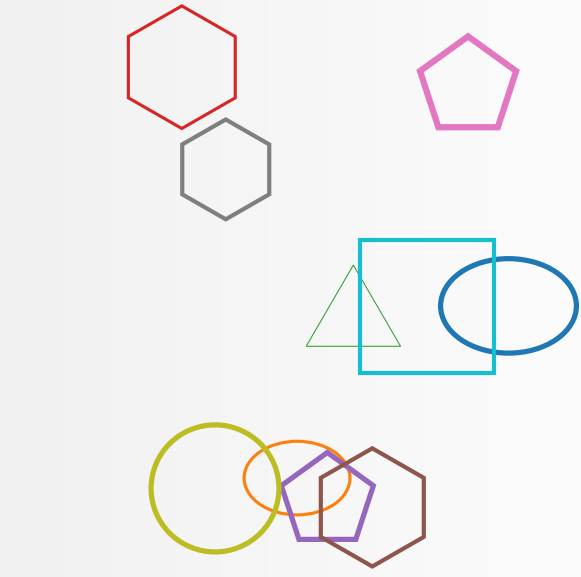[{"shape": "oval", "thickness": 2.5, "radius": 0.58, "center": [0.875, 0.469]}, {"shape": "oval", "thickness": 1.5, "radius": 0.46, "center": [0.511, 0.171]}, {"shape": "triangle", "thickness": 0.5, "radius": 0.47, "center": [0.608, 0.446]}, {"shape": "hexagon", "thickness": 1.5, "radius": 0.53, "center": [0.313, 0.883]}, {"shape": "pentagon", "thickness": 2.5, "radius": 0.42, "center": [0.563, 0.132]}, {"shape": "hexagon", "thickness": 2, "radius": 0.51, "center": [0.641, 0.121]}, {"shape": "pentagon", "thickness": 3, "radius": 0.43, "center": [0.805, 0.849]}, {"shape": "hexagon", "thickness": 2, "radius": 0.43, "center": [0.388, 0.706]}, {"shape": "circle", "thickness": 2.5, "radius": 0.55, "center": [0.37, 0.153]}, {"shape": "square", "thickness": 2, "radius": 0.58, "center": [0.734, 0.468]}]